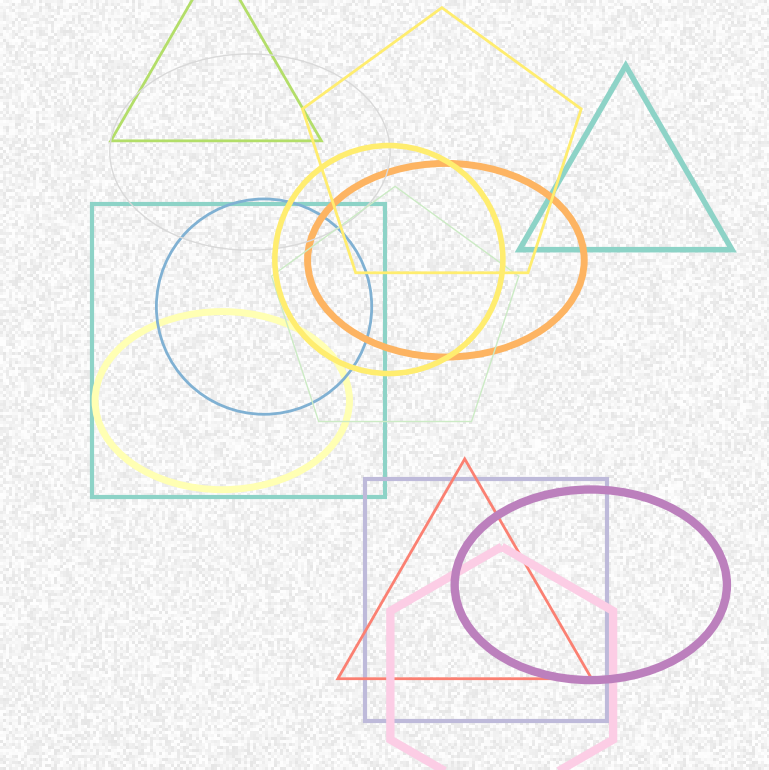[{"shape": "square", "thickness": 1.5, "radius": 0.95, "center": [0.31, 0.545]}, {"shape": "triangle", "thickness": 2, "radius": 0.8, "center": [0.813, 0.755]}, {"shape": "oval", "thickness": 2.5, "radius": 0.83, "center": [0.289, 0.48]}, {"shape": "square", "thickness": 1.5, "radius": 0.79, "center": [0.631, 0.221]}, {"shape": "triangle", "thickness": 1, "radius": 0.95, "center": [0.604, 0.214]}, {"shape": "circle", "thickness": 1, "radius": 0.7, "center": [0.343, 0.602]}, {"shape": "oval", "thickness": 2.5, "radius": 0.9, "center": [0.579, 0.662]}, {"shape": "triangle", "thickness": 1, "radius": 0.79, "center": [0.281, 0.896]}, {"shape": "hexagon", "thickness": 3, "radius": 0.84, "center": [0.652, 0.123]}, {"shape": "oval", "thickness": 0.5, "radius": 0.91, "center": [0.325, 0.803]}, {"shape": "oval", "thickness": 3, "radius": 0.88, "center": [0.767, 0.241]}, {"shape": "pentagon", "thickness": 0.5, "radius": 0.84, "center": [0.513, 0.589]}, {"shape": "circle", "thickness": 2, "radius": 0.74, "center": [0.505, 0.663]}, {"shape": "pentagon", "thickness": 1, "radius": 0.95, "center": [0.574, 0.8]}]